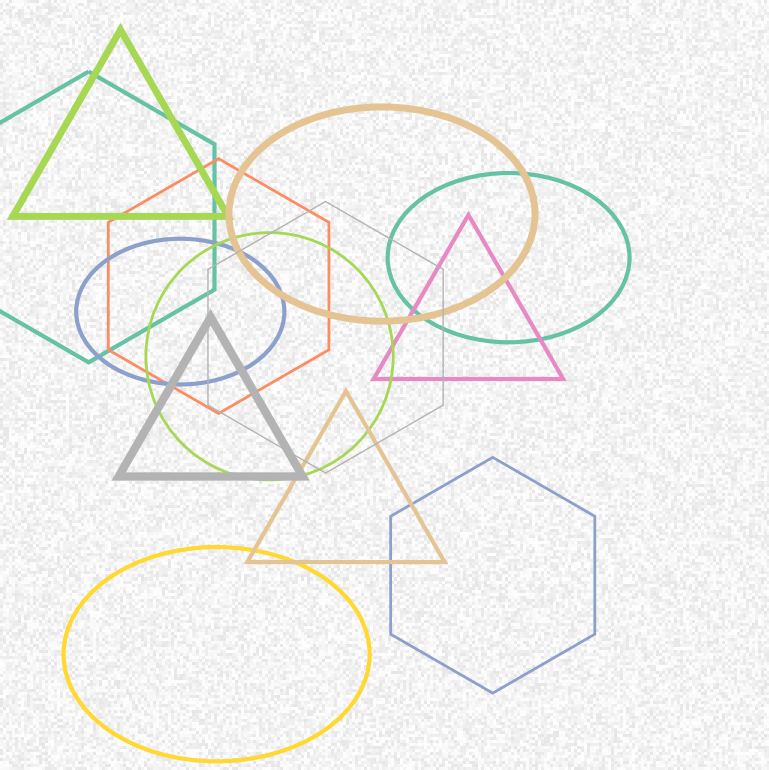[{"shape": "oval", "thickness": 1.5, "radius": 0.79, "center": [0.661, 0.665]}, {"shape": "hexagon", "thickness": 1.5, "radius": 0.94, "center": [0.115, 0.718]}, {"shape": "hexagon", "thickness": 1, "radius": 0.83, "center": [0.284, 0.628]}, {"shape": "oval", "thickness": 1.5, "radius": 0.68, "center": [0.234, 0.595]}, {"shape": "hexagon", "thickness": 1, "radius": 0.77, "center": [0.64, 0.253]}, {"shape": "triangle", "thickness": 1.5, "radius": 0.71, "center": [0.608, 0.579]}, {"shape": "circle", "thickness": 1, "radius": 0.8, "center": [0.35, 0.537]}, {"shape": "triangle", "thickness": 2.5, "radius": 0.81, "center": [0.156, 0.8]}, {"shape": "oval", "thickness": 1.5, "radius": 0.99, "center": [0.281, 0.15]}, {"shape": "triangle", "thickness": 1.5, "radius": 0.74, "center": [0.449, 0.344]}, {"shape": "oval", "thickness": 2.5, "radius": 0.99, "center": [0.496, 0.722]}, {"shape": "hexagon", "thickness": 0.5, "radius": 0.88, "center": [0.423, 0.562]}, {"shape": "triangle", "thickness": 3, "radius": 0.69, "center": [0.274, 0.45]}]